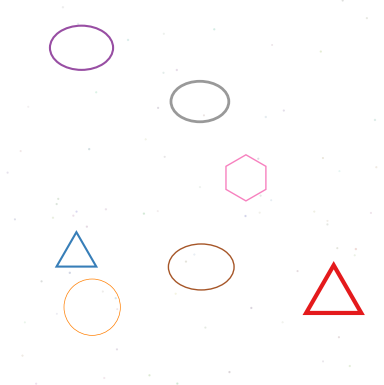[{"shape": "triangle", "thickness": 3, "radius": 0.41, "center": [0.867, 0.228]}, {"shape": "triangle", "thickness": 1.5, "radius": 0.3, "center": [0.198, 0.337]}, {"shape": "oval", "thickness": 1.5, "radius": 0.41, "center": [0.212, 0.876]}, {"shape": "circle", "thickness": 0.5, "radius": 0.37, "center": [0.239, 0.202]}, {"shape": "oval", "thickness": 1, "radius": 0.43, "center": [0.523, 0.307]}, {"shape": "hexagon", "thickness": 1, "radius": 0.3, "center": [0.639, 0.538]}, {"shape": "oval", "thickness": 2, "radius": 0.38, "center": [0.519, 0.736]}]